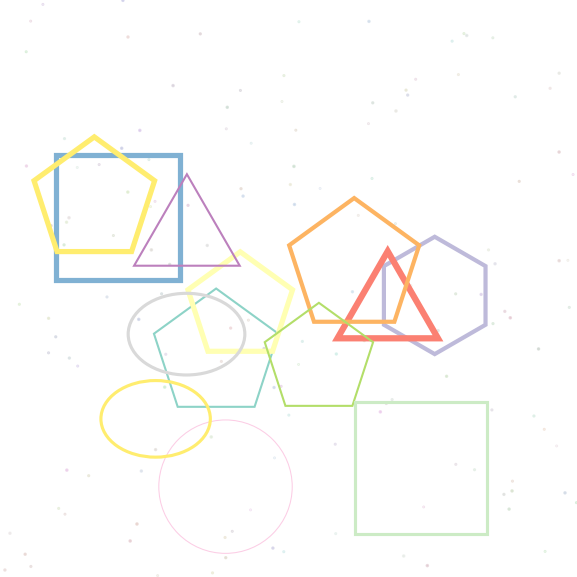[{"shape": "pentagon", "thickness": 1, "radius": 0.57, "center": [0.374, 0.386]}, {"shape": "pentagon", "thickness": 2.5, "radius": 0.48, "center": [0.416, 0.468]}, {"shape": "hexagon", "thickness": 2, "radius": 0.51, "center": [0.753, 0.488]}, {"shape": "triangle", "thickness": 3, "radius": 0.5, "center": [0.671, 0.464]}, {"shape": "square", "thickness": 2.5, "radius": 0.54, "center": [0.205, 0.622]}, {"shape": "pentagon", "thickness": 2, "radius": 0.59, "center": [0.613, 0.538]}, {"shape": "pentagon", "thickness": 1, "radius": 0.49, "center": [0.552, 0.376]}, {"shape": "circle", "thickness": 0.5, "radius": 0.58, "center": [0.391, 0.156]}, {"shape": "oval", "thickness": 1.5, "radius": 0.51, "center": [0.323, 0.421]}, {"shape": "triangle", "thickness": 1, "radius": 0.53, "center": [0.324, 0.592]}, {"shape": "square", "thickness": 1.5, "radius": 0.57, "center": [0.73, 0.189]}, {"shape": "oval", "thickness": 1.5, "radius": 0.47, "center": [0.269, 0.274]}, {"shape": "pentagon", "thickness": 2.5, "radius": 0.55, "center": [0.163, 0.652]}]